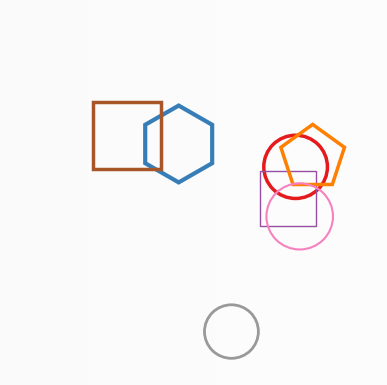[{"shape": "circle", "thickness": 2.5, "radius": 0.41, "center": [0.763, 0.567]}, {"shape": "hexagon", "thickness": 3, "radius": 0.5, "center": [0.461, 0.626]}, {"shape": "square", "thickness": 1, "radius": 0.36, "center": [0.744, 0.484]}, {"shape": "pentagon", "thickness": 2.5, "radius": 0.43, "center": [0.807, 0.591]}, {"shape": "square", "thickness": 2.5, "radius": 0.44, "center": [0.328, 0.648]}, {"shape": "circle", "thickness": 1.5, "radius": 0.43, "center": [0.773, 0.438]}, {"shape": "circle", "thickness": 2, "radius": 0.35, "center": [0.597, 0.139]}]